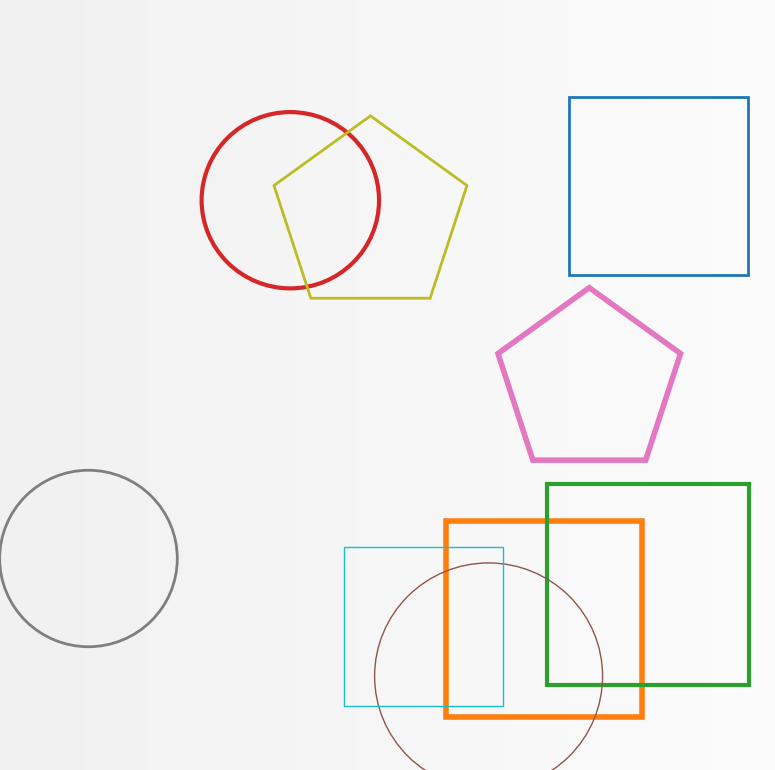[{"shape": "square", "thickness": 1, "radius": 0.58, "center": [0.85, 0.759]}, {"shape": "square", "thickness": 2, "radius": 0.63, "center": [0.702, 0.196]}, {"shape": "square", "thickness": 1.5, "radius": 0.65, "center": [0.836, 0.241]}, {"shape": "circle", "thickness": 1.5, "radius": 0.57, "center": [0.375, 0.74]}, {"shape": "circle", "thickness": 0.5, "radius": 0.74, "center": [0.63, 0.122]}, {"shape": "pentagon", "thickness": 2, "radius": 0.62, "center": [0.76, 0.503]}, {"shape": "circle", "thickness": 1, "radius": 0.57, "center": [0.114, 0.275]}, {"shape": "pentagon", "thickness": 1, "radius": 0.65, "center": [0.478, 0.719]}, {"shape": "square", "thickness": 0.5, "radius": 0.52, "center": [0.546, 0.187]}]